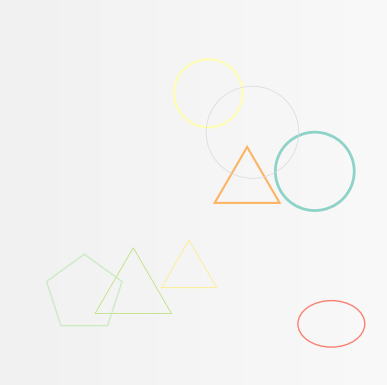[{"shape": "circle", "thickness": 2, "radius": 0.51, "center": [0.812, 0.555]}, {"shape": "circle", "thickness": 1.5, "radius": 0.44, "center": [0.538, 0.758]}, {"shape": "oval", "thickness": 1, "radius": 0.43, "center": [0.855, 0.159]}, {"shape": "triangle", "thickness": 1.5, "radius": 0.48, "center": [0.638, 0.521]}, {"shape": "triangle", "thickness": 0.5, "radius": 0.57, "center": [0.344, 0.243]}, {"shape": "circle", "thickness": 0.5, "radius": 0.6, "center": [0.651, 0.656]}, {"shape": "pentagon", "thickness": 1, "radius": 0.51, "center": [0.218, 0.237]}, {"shape": "triangle", "thickness": 0.5, "radius": 0.41, "center": [0.488, 0.294]}]